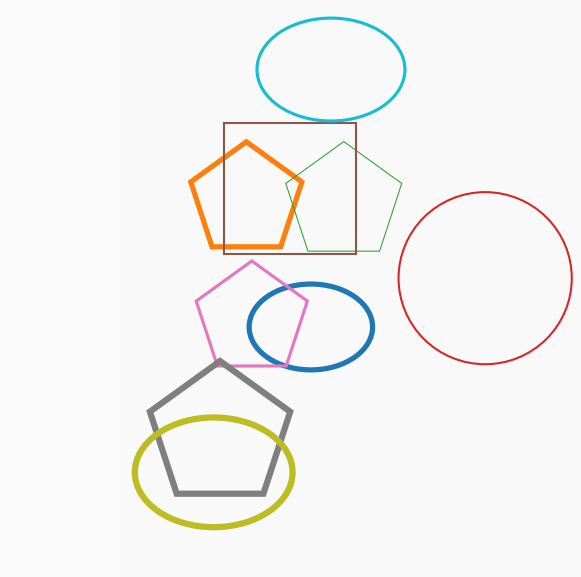[{"shape": "oval", "thickness": 2.5, "radius": 0.53, "center": [0.535, 0.433]}, {"shape": "pentagon", "thickness": 2.5, "radius": 0.5, "center": [0.424, 0.653]}, {"shape": "pentagon", "thickness": 0.5, "radius": 0.52, "center": [0.591, 0.649]}, {"shape": "circle", "thickness": 1, "radius": 0.75, "center": [0.835, 0.517]}, {"shape": "square", "thickness": 1, "radius": 0.57, "center": [0.498, 0.673]}, {"shape": "pentagon", "thickness": 1.5, "radius": 0.5, "center": [0.433, 0.447]}, {"shape": "pentagon", "thickness": 3, "radius": 0.63, "center": [0.379, 0.247]}, {"shape": "oval", "thickness": 3, "radius": 0.68, "center": [0.368, 0.181]}, {"shape": "oval", "thickness": 1.5, "radius": 0.64, "center": [0.569, 0.879]}]